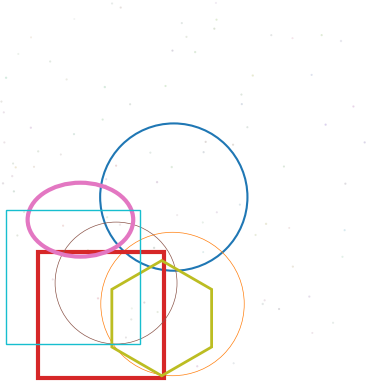[{"shape": "circle", "thickness": 1.5, "radius": 0.96, "center": [0.451, 0.488]}, {"shape": "circle", "thickness": 0.5, "radius": 0.93, "center": [0.448, 0.21]}, {"shape": "square", "thickness": 3, "radius": 0.82, "center": [0.262, 0.182]}, {"shape": "circle", "thickness": 0.5, "radius": 0.79, "center": [0.301, 0.265]}, {"shape": "oval", "thickness": 3, "radius": 0.69, "center": [0.209, 0.429]}, {"shape": "hexagon", "thickness": 2, "radius": 0.75, "center": [0.42, 0.174]}, {"shape": "square", "thickness": 1, "radius": 0.87, "center": [0.19, 0.282]}]